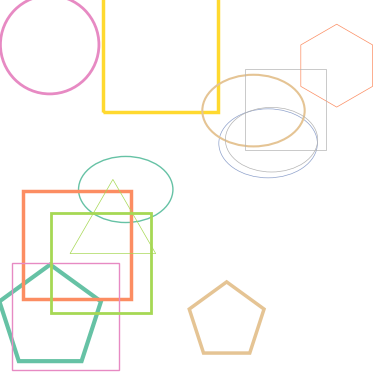[{"shape": "oval", "thickness": 1, "radius": 0.61, "center": [0.327, 0.508]}, {"shape": "pentagon", "thickness": 3, "radius": 0.69, "center": [0.13, 0.174]}, {"shape": "square", "thickness": 2.5, "radius": 0.7, "center": [0.2, 0.363]}, {"shape": "hexagon", "thickness": 0.5, "radius": 0.54, "center": [0.875, 0.829]}, {"shape": "oval", "thickness": 0.5, "radius": 0.64, "center": [0.696, 0.628]}, {"shape": "square", "thickness": 1, "radius": 0.7, "center": [0.17, 0.178]}, {"shape": "circle", "thickness": 2, "radius": 0.64, "center": [0.129, 0.884]}, {"shape": "square", "thickness": 2, "radius": 0.65, "center": [0.263, 0.316]}, {"shape": "triangle", "thickness": 0.5, "radius": 0.64, "center": [0.293, 0.406]}, {"shape": "square", "thickness": 2.5, "radius": 0.75, "center": [0.417, 0.859]}, {"shape": "oval", "thickness": 1.5, "radius": 0.66, "center": [0.658, 0.713]}, {"shape": "pentagon", "thickness": 2.5, "radius": 0.51, "center": [0.589, 0.166]}, {"shape": "oval", "thickness": 0.5, "radius": 0.6, "center": [0.705, 0.637]}, {"shape": "square", "thickness": 0.5, "radius": 0.52, "center": [0.741, 0.716]}]